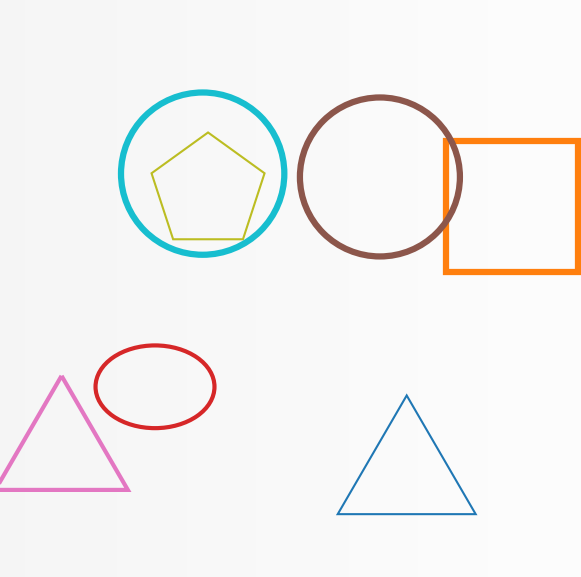[{"shape": "triangle", "thickness": 1, "radius": 0.69, "center": [0.7, 0.177]}, {"shape": "square", "thickness": 3, "radius": 0.57, "center": [0.88, 0.641]}, {"shape": "oval", "thickness": 2, "radius": 0.51, "center": [0.267, 0.329]}, {"shape": "circle", "thickness": 3, "radius": 0.69, "center": [0.654, 0.693]}, {"shape": "triangle", "thickness": 2, "radius": 0.66, "center": [0.106, 0.217]}, {"shape": "pentagon", "thickness": 1, "radius": 0.51, "center": [0.358, 0.668]}, {"shape": "circle", "thickness": 3, "radius": 0.7, "center": [0.349, 0.698]}]